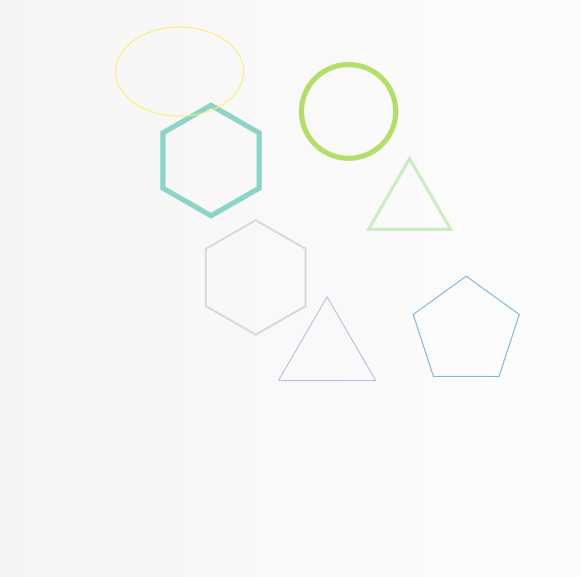[{"shape": "hexagon", "thickness": 2.5, "radius": 0.48, "center": [0.363, 0.721]}, {"shape": "triangle", "thickness": 0.5, "radius": 0.48, "center": [0.563, 0.389]}, {"shape": "pentagon", "thickness": 0.5, "radius": 0.48, "center": [0.802, 0.425]}, {"shape": "circle", "thickness": 2.5, "radius": 0.41, "center": [0.6, 0.806]}, {"shape": "hexagon", "thickness": 1, "radius": 0.5, "center": [0.44, 0.519]}, {"shape": "triangle", "thickness": 1.5, "radius": 0.41, "center": [0.705, 0.643]}, {"shape": "oval", "thickness": 0.5, "radius": 0.55, "center": [0.309, 0.875]}]